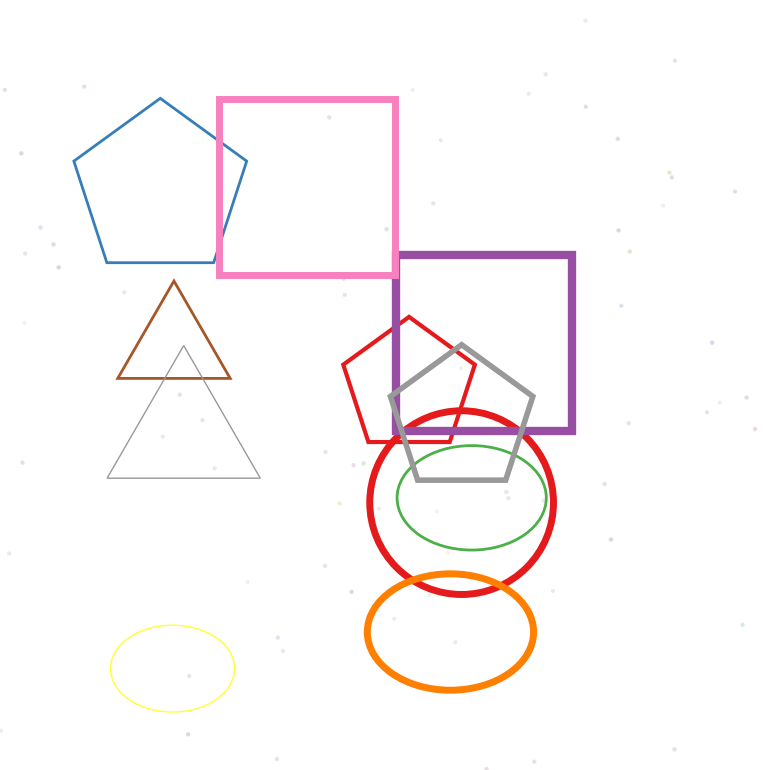[{"shape": "pentagon", "thickness": 1.5, "radius": 0.45, "center": [0.531, 0.499]}, {"shape": "circle", "thickness": 2.5, "radius": 0.6, "center": [0.6, 0.347]}, {"shape": "pentagon", "thickness": 1, "radius": 0.59, "center": [0.208, 0.754]}, {"shape": "oval", "thickness": 1, "radius": 0.48, "center": [0.613, 0.353]}, {"shape": "square", "thickness": 3, "radius": 0.57, "center": [0.628, 0.554]}, {"shape": "oval", "thickness": 2.5, "radius": 0.54, "center": [0.585, 0.179]}, {"shape": "oval", "thickness": 0.5, "radius": 0.4, "center": [0.224, 0.132]}, {"shape": "triangle", "thickness": 1, "radius": 0.42, "center": [0.226, 0.551]}, {"shape": "square", "thickness": 2.5, "radius": 0.57, "center": [0.399, 0.758]}, {"shape": "pentagon", "thickness": 2, "radius": 0.49, "center": [0.6, 0.455]}, {"shape": "triangle", "thickness": 0.5, "radius": 0.57, "center": [0.239, 0.436]}]